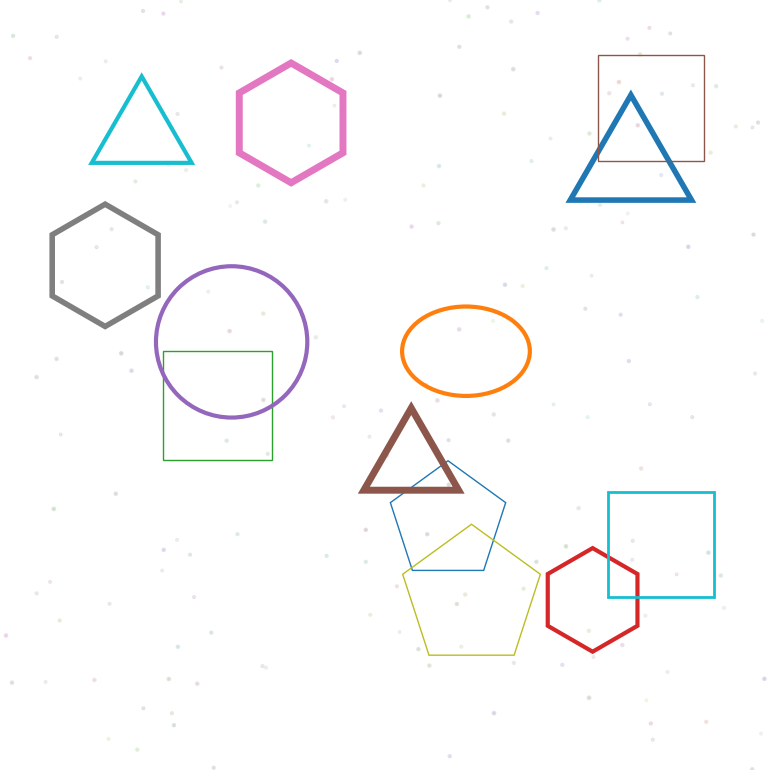[{"shape": "pentagon", "thickness": 0.5, "radius": 0.39, "center": [0.582, 0.323]}, {"shape": "triangle", "thickness": 2, "radius": 0.45, "center": [0.819, 0.786]}, {"shape": "oval", "thickness": 1.5, "radius": 0.41, "center": [0.605, 0.544]}, {"shape": "square", "thickness": 0.5, "radius": 0.35, "center": [0.283, 0.473]}, {"shape": "hexagon", "thickness": 1.5, "radius": 0.34, "center": [0.77, 0.221]}, {"shape": "circle", "thickness": 1.5, "radius": 0.49, "center": [0.301, 0.556]}, {"shape": "triangle", "thickness": 2.5, "radius": 0.36, "center": [0.534, 0.399]}, {"shape": "square", "thickness": 0.5, "radius": 0.34, "center": [0.845, 0.859]}, {"shape": "hexagon", "thickness": 2.5, "radius": 0.39, "center": [0.378, 0.84]}, {"shape": "hexagon", "thickness": 2, "radius": 0.4, "center": [0.137, 0.655]}, {"shape": "pentagon", "thickness": 0.5, "radius": 0.47, "center": [0.612, 0.225]}, {"shape": "square", "thickness": 1, "radius": 0.34, "center": [0.858, 0.293]}, {"shape": "triangle", "thickness": 1.5, "radius": 0.37, "center": [0.184, 0.826]}]